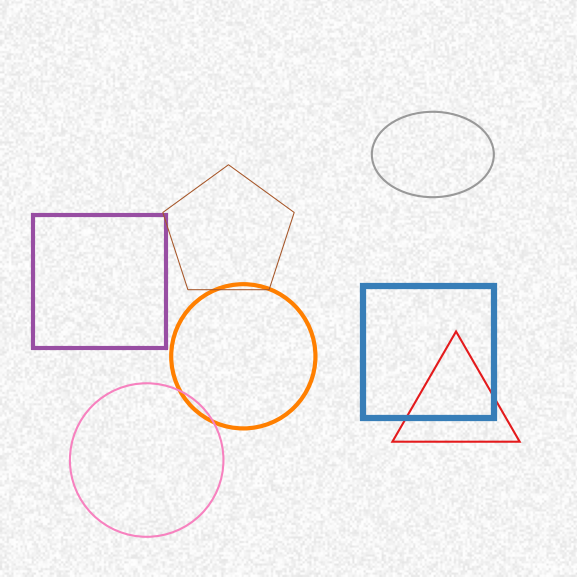[{"shape": "triangle", "thickness": 1, "radius": 0.64, "center": [0.79, 0.298]}, {"shape": "square", "thickness": 3, "radius": 0.57, "center": [0.742, 0.39]}, {"shape": "square", "thickness": 2, "radius": 0.58, "center": [0.172, 0.512]}, {"shape": "circle", "thickness": 2, "radius": 0.62, "center": [0.421, 0.382]}, {"shape": "pentagon", "thickness": 0.5, "radius": 0.6, "center": [0.396, 0.594]}, {"shape": "circle", "thickness": 1, "radius": 0.66, "center": [0.254, 0.203]}, {"shape": "oval", "thickness": 1, "radius": 0.53, "center": [0.75, 0.732]}]